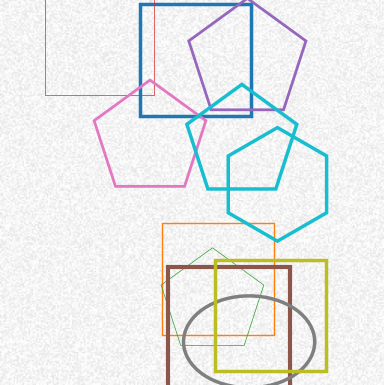[{"shape": "square", "thickness": 2.5, "radius": 0.72, "center": [0.508, 0.844]}, {"shape": "square", "thickness": 1, "radius": 0.73, "center": [0.567, 0.276]}, {"shape": "pentagon", "thickness": 0.5, "radius": 0.7, "center": [0.552, 0.216]}, {"shape": "square", "thickness": 0.5, "radius": 0.71, "center": [0.259, 0.895]}, {"shape": "pentagon", "thickness": 2, "radius": 0.8, "center": [0.642, 0.844]}, {"shape": "square", "thickness": 3, "radius": 0.79, "center": [0.594, 0.149]}, {"shape": "pentagon", "thickness": 2, "radius": 0.76, "center": [0.39, 0.639]}, {"shape": "oval", "thickness": 2.5, "radius": 0.85, "center": [0.647, 0.112]}, {"shape": "square", "thickness": 2.5, "radius": 0.72, "center": [0.702, 0.181]}, {"shape": "pentagon", "thickness": 2.5, "radius": 0.75, "center": [0.628, 0.631]}, {"shape": "hexagon", "thickness": 2.5, "radius": 0.74, "center": [0.721, 0.521]}]